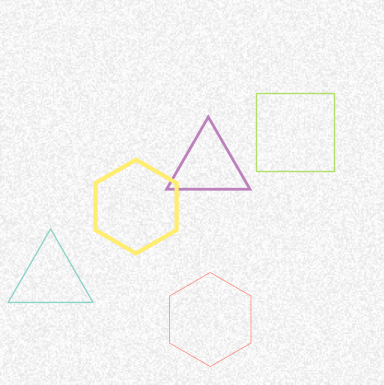[{"shape": "triangle", "thickness": 1, "radius": 0.64, "center": [0.131, 0.278]}, {"shape": "hexagon", "thickness": 0.5, "radius": 0.61, "center": [0.546, 0.17]}, {"shape": "square", "thickness": 1, "radius": 0.51, "center": [0.767, 0.658]}, {"shape": "triangle", "thickness": 2, "radius": 0.63, "center": [0.541, 0.571]}, {"shape": "hexagon", "thickness": 3, "radius": 0.61, "center": [0.353, 0.463]}]